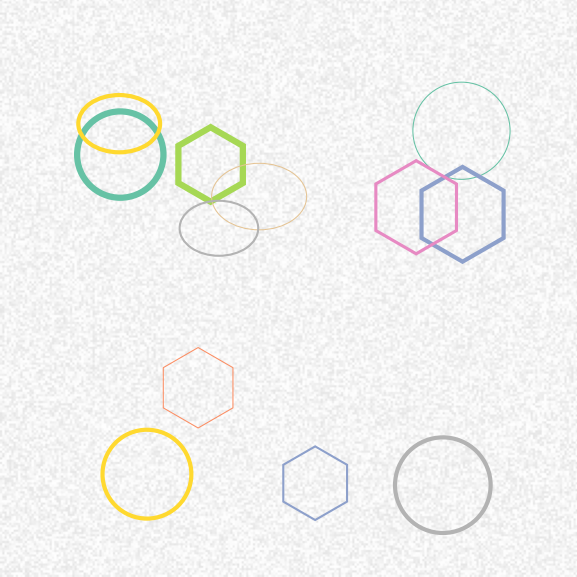[{"shape": "circle", "thickness": 0.5, "radius": 0.42, "center": [0.799, 0.773]}, {"shape": "circle", "thickness": 3, "radius": 0.37, "center": [0.208, 0.731]}, {"shape": "hexagon", "thickness": 0.5, "radius": 0.35, "center": [0.343, 0.328]}, {"shape": "hexagon", "thickness": 1, "radius": 0.32, "center": [0.546, 0.162]}, {"shape": "hexagon", "thickness": 2, "radius": 0.41, "center": [0.801, 0.628]}, {"shape": "hexagon", "thickness": 1.5, "radius": 0.4, "center": [0.721, 0.64]}, {"shape": "hexagon", "thickness": 3, "radius": 0.32, "center": [0.365, 0.714]}, {"shape": "oval", "thickness": 2, "radius": 0.35, "center": [0.206, 0.785]}, {"shape": "circle", "thickness": 2, "radius": 0.38, "center": [0.254, 0.178]}, {"shape": "oval", "thickness": 0.5, "radius": 0.41, "center": [0.449, 0.659]}, {"shape": "circle", "thickness": 2, "radius": 0.41, "center": [0.767, 0.159]}, {"shape": "oval", "thickness": 1, "radius": 0.34, "center": [0.379, 0.604]}]